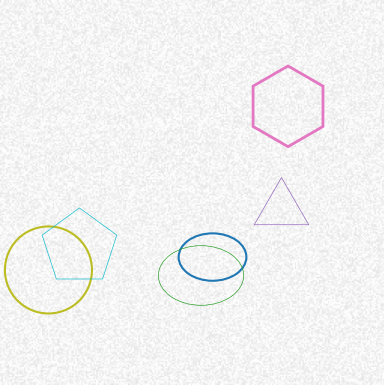[{"shape": "oval", "thickness": 1.5, "radius": 0.44, "center": [0.552, 0.332]}, {"shape": "oval", "thickness": 0.5, "radius": 0.55, "center": [0.522, 0.284]}, {"shape": "triangle", "thickness": 0.5, "radius": 0.41, "center": [0.731, 0.457]}, {"shape": "hexagon", "thickness": 2, "radius": 0.52, "center": [0.748, 0.724]}, {"shape": "circle", "thickness": 1.5, "radius": 0.57, "center": [0.126, 0.299]}, {"shape": "pentagon", "thickness": 0.5, "radius": 0.51, "center": [0.206, 0.358]}]